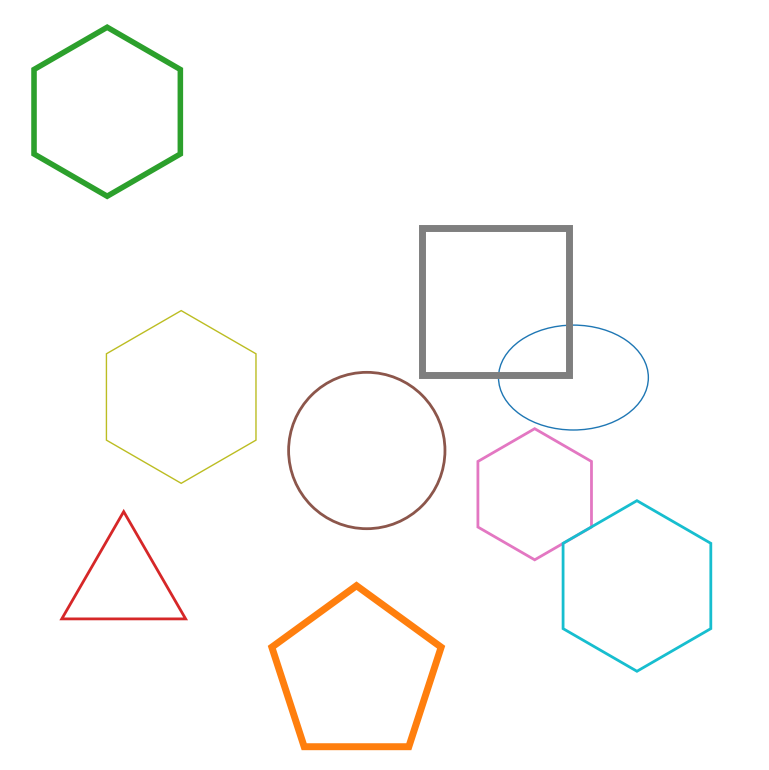[{"shape": "oval", "thickness": 0.5, "radius": 0.49, "center": [0.745, 0.51]}, {"shape": "pentagon", "thickness": 2.5, "radius": 0.58, "center": [0.463, 0.124]}, {"shape": "hexagon", "thickness": 2, "radius": 0.55, "center": [0.139, 0.855]}, {"shape": "triangle", "thickness": 1, "radius": 0.46, "center": [0.161, 0.243]}, {"shape": "circle", "thickness": 1, "radius": 0.51, "center": [0.476, 0.415]}, {"shape": "hexagon", "thickness": 1, "radius": 0.43, "center": [0.694, 0.358]}, {"shape": "square", "thickness": 2.5, "radius": 0.48, "center": [0.643, 0.609]}, {"shape": "hexagon", "thickness": 0.5, "radius": 0.56, "center": [0.235, 0.484]}, {"shape": "hexagon", "thickness": 1, "radius": 0.55, "center": [0.827, 0.239]}]